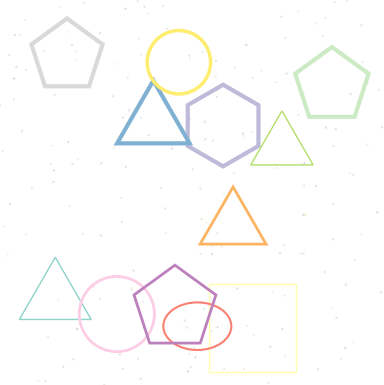[{"shape": "triangle", "thickness": 1, "radius": 0.54, "center": [0.144, 0.224]}, {"shape": "square", "thickness": 1, "radius": 0.57, "center": [0.656, 0.149]}, {"shape": "hexagon", "thickness": 3, "radius": 0.53, "center": [0.579, 0.674]}, {"shape": "oval", "thickness": 1.5, "radius": 0.44, "center": [0.513, 0.153]}, {"shape": "triangle", "thickness": 3, "radius": 0.54, "center": [0.398, 0.682]}, {"shape": "triangle", "thickness": 2, "radius": 0.49, "center": [0.605, 0.415]}, {"shape": "triangle", "thickness": 1, "radius": 0.47, "center": [0.732, 0.618]}, {"shape": "circle", "thickness": 2, "radius": 0.49, "center": [0.303, 0.184]}, {"shape": "pentagon", "thickness": 3, "radius": 0.49, "center": [0.174, 0.855]}, {"shape": "pentagon", "thickness": 2, "radius": 0.56, "center": [0.454, 0.199]}, {"shape": "pentagon", "thickness": 3, "radius": 0.5, "center": [0.862, 0.778]}, {"shape": "circle", "thickness": 2.5, "radius": 0.41, "center": [0.465, 0.838]}]